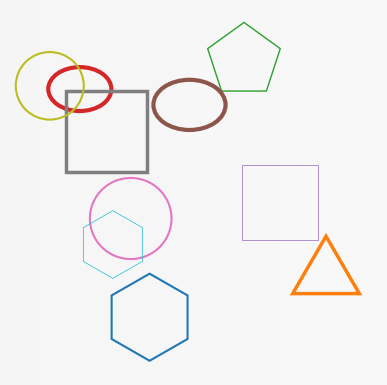[{"shape": "hexagon", "thickness": 1.5, "radius": 0.57, "center": [0.386, 0.176]}, {"shape": "triangle", "thickness": 2.5, "radius": 0.5, "center": [0.841, 0.287]}, {"shape": "pentagon", "thickness": 1, "radius": 0.49, "center": [0.63, 0.843]}, {"shape": "oval", "thickness": 3, "radius": 0.41, "center": [0.206, 0.769]}, {"shape": "square", "thickness": 0.5, "radius": 0.49, "center": [0.723, 0.474]}, {"shape": "oval", "thickness": 3, "radius": 0.47, "center": [0.489, 0.728]}, {"shape": "circle", "thickness": 1.5, "radius": 0.53, "center": [0.337, 0.432]}, {"shape": "square", "thickness": 2.5, "radius": 0.53, "center": [0.275, 0.659]}, {"shape": "circle", "thickness": 1.5, "radius": 0.44, "center": [0.128, 0.777]}, {"shape": "hexagon", "thickness": 0.5, "radius": 0.44, "center": [0.291, 0.365]}]